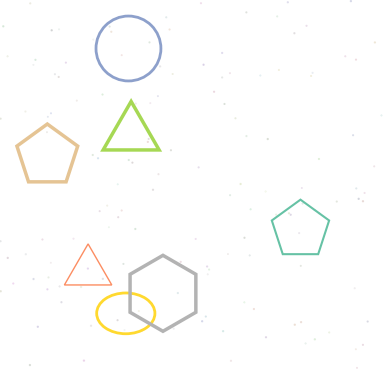[{"shape": "pentagon", "thickness": 1.5, "radius": 0.39, "center": [0.78, 0.403]}, {"shape": "triangle", "thickness": 1, "radius": 0.36, "center": [0.229, 0.295]}, {"shape": "circle", "thickness": 2, "radius": 0.42, "center": [0.334, 0.874]}, {"shape": "triangle", "thickness": 2.5, "radius": 0.42, "center": [0.341, 0.653]}, {"shape": "oval", "thickness": 2, "radius": 0.38, "center": [0.327, 0.186]}, {"shape": "pentagon", "thickness": 2.5, "radius": 0.41, "center": [0.123, 0.595]}, {"shape": "hexagon", "thickness": 2.5, "radius": 0.49, "center": [0.423, 0.238]}]